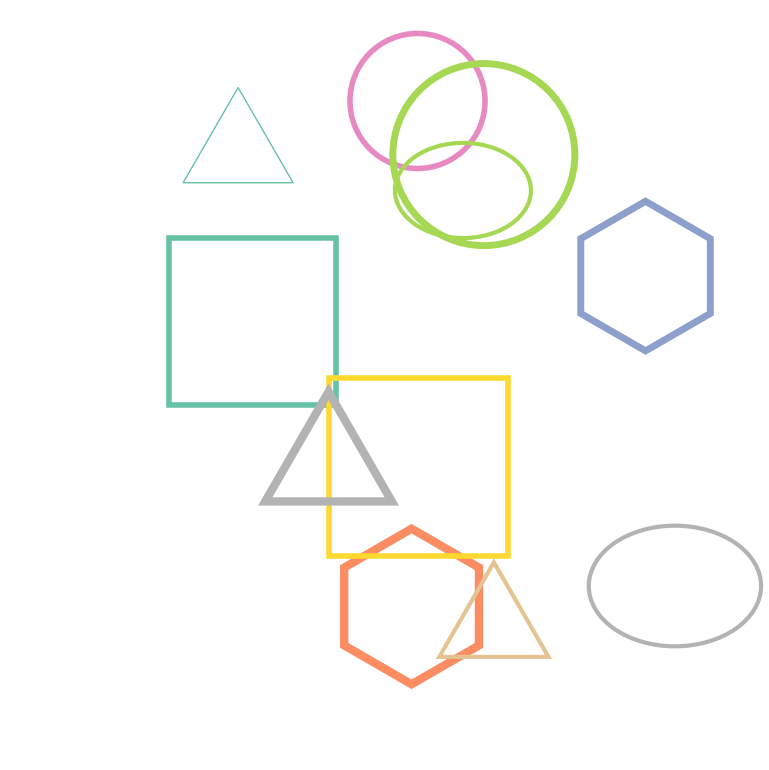[{"shape": "triangle", "thickness": 0.5, "radius": 0.41, "center": [0.309, 0.804]}, {"shape": "square", "thickness": 2, "radius": 0.54, "center": [0.328, 0.583]}, {"shape": "hexagon", "thickness": 3, "radius": 0.51, "center": [0.535, 0.212]}, {"shape": "hexagon", "thickness": 2.5, "radius": 0.49, "center": [0.838, 0.641]}, {"shape": "circle", "thickness": 2, "radius": 0.44, "center": [0.542, 0.869]}, {"shape": "circle", "thickness": 2.5, "radius": 0.59, "center": [0.628, 0.799]}, {"shape": "oval", "thickness": 1.5, "radius": 0.44, "center": [0.601, 0.753]}, {"shape": "square", "thickness": 2, "radius": 0.58, "center": [0.543, 0.393]}, {"shape": "triangle", "thickness": 1.5, "radius": 0.41, "center": [0.641, 0.188]}, {"shape": "oval", "thickness": 1.5, "radius": 0.56, "center": [0.877, 0.239]}, {"shape": "triangle", "thickness": 3, "radius": 0.47, "center": [0.427, 0.396]}]